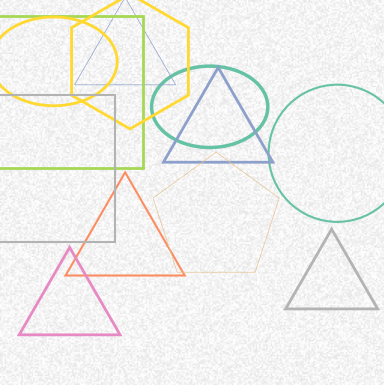[{"shape": "circle", "thickness": 1.5, "radius": 0.89, "center": [0.876, 0.602]}, {"shape": "oval", "thickness": 2.5, "radius": 0.75, "center": [0.545, 0.723]}, {"shape": "triangle", "thickness": 1.5, "radius": 0.89, "center": [0.325, 0.374]}, {"shape": "triangle", "thickness": 2, "radius": 0.82, "center": [0.567, 0.661]}, {"shape": "triangle", "thickness": 0.5, "radius": 0.76, "center": [0.325, 0.856]}, {"shape": "triangle", "thickness": 2, "radius": 0.76, "center": [0.181, 0.206]}, {"shape": "square", "thickness": 2, "radius": 0.99, "center": [0.174, 0.761]}, {"shape": "oval", "thickness": 2, "radius": 0.82, "center": [0.14, 0.841]}, {"shape": "hexagon", "thickness": 2, "radius": 0.88, "center": [0.338, 0.84]}, {"shape": "pentagon", "thickness": 0.5, "radius": 0.86, "center": [0.561, 0.432]}, {"shape": "square", "thickness": 1.5, "radius": 0.95, "center": [0.108, 0.562]}, {"shape": "triangle", "thickness": 2, "radius": 0.69, "center": [0.861, 0.267]}]